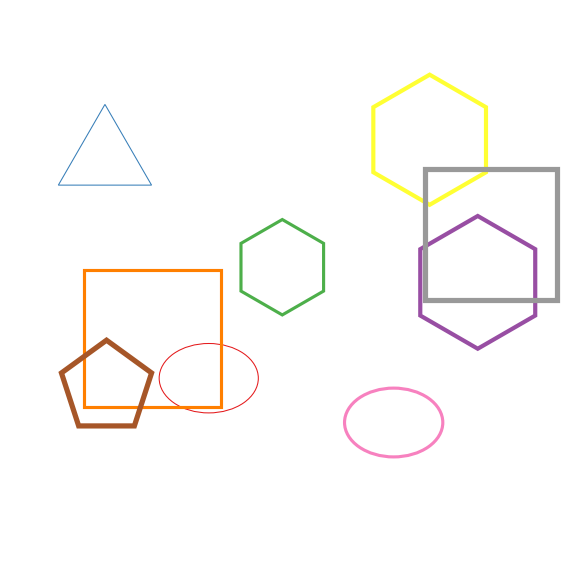[{"shape": "oval", "thickness": 0.5, "radius": 0.43, "center": [0.361, 0.344]}, {"shape": "triangle", "thickness": 0.5, "radius": 0.47, "center": [0.182, 0.725]}, {"shape": "hexagon", "thickness": 1.5, "radius": 0.41, "center": [0.489, 0.536]}, {"shape": "hexagon", "thickness": 2, "radius": 0.57, "center": [0.827, 0.51]}, {"shape": "square", "thickness": 1.5, "radius": 0.59, "center": [0.264, 0.413]}, {"shape": "hexagon", "thickness": 2, "radius": 0.56, "center": [0.744, 0.757]}, {"shape": "pentagon", "thickness": 2.5, "radius": 0.41, "center": [0.184, 0.328]}, {"shape": "oval", "thickness": 1.5, "radius": 0.43, "center": [0.682, 0.268]}, {"shape": "square", "thickness": 2.5, "radius": 0.57, "center": [0.85, 0.593]}]